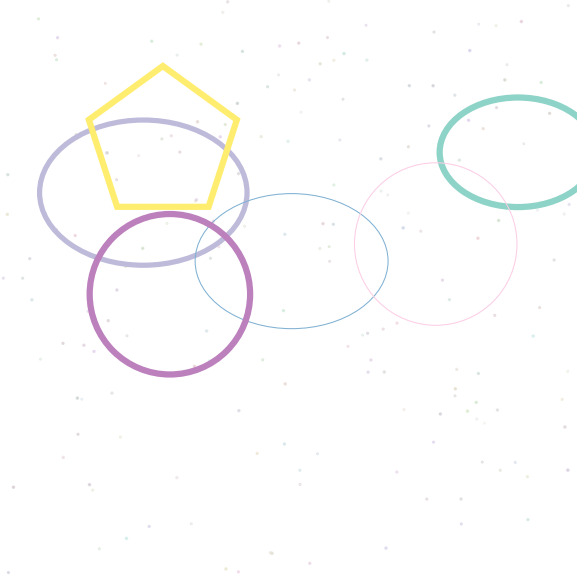[{"shape": "oval", "thickness": 3, "radius": 0.68, "center": [0.897, 0.735]}, {"shape": "oval", "thickness": 2.5, "radius": 0.9, "center": [0.248, 0.666]}, {"shape": "oval", "thickness": 0.5, "radius": 0.84, "center": [0.505, 0.547]}, {"shape": "circle", "thickness": 0.5, "radius": 0.7, "center": [0.755, 0.577]}, {"shape": "circle", "thickness": 3, "radius": 0.69, "center": [0.294, 0.49]}, {"shape": "pentagon", "thickness": 3, "radius": 0.67, "center": [0.282, 0.75]}]